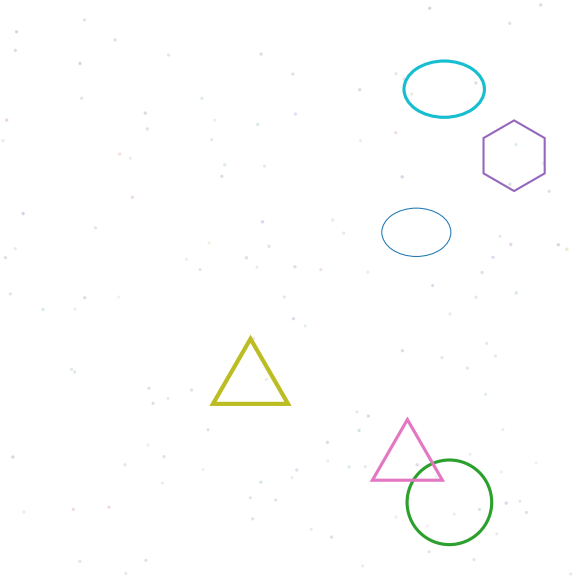[{"shape": "oval", "thickness": 0.5, "radius": 0.3, "center": [0.721, 0.597]}, {"shape": "circle", "thickness": 1.5, "radius": 0.37, "center": [0.778, 0.129]}, {"shape": "hexagon", "thickness": 1, "radius": 0.31, "center": [0.89, 0.729]}, {"shape": "triangle", "thickness": 1.5, "radius": 0.35, "center": [0.705, 0.203]}, {"shape": "triangle", "thickness": 2, "radius": 0.38, "center": [0.434, 0.337]}, {"shape": "oval", "thickness": 1.5, "radius": 0.35, "center": [0.769, 0.845]}]